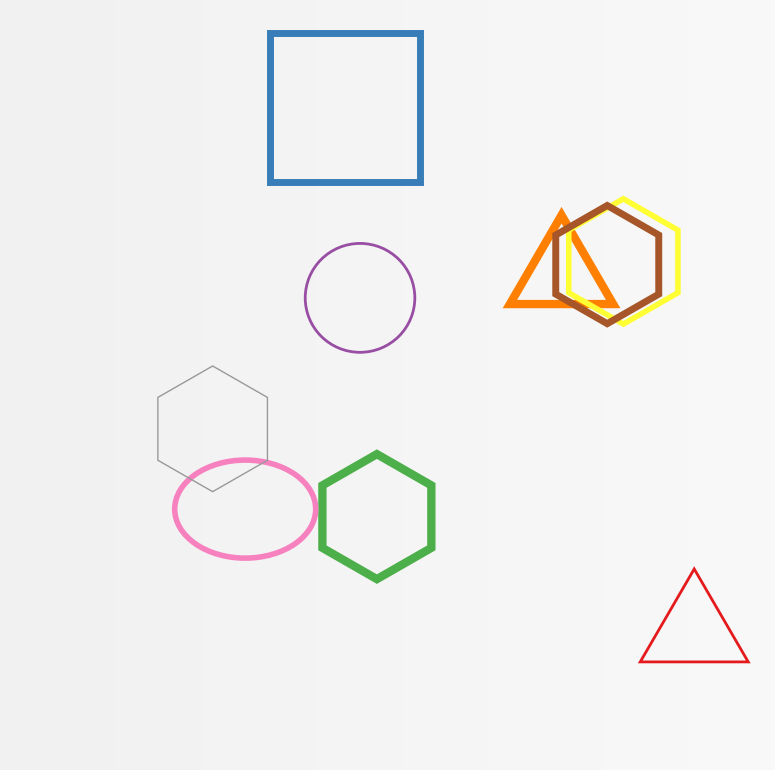[{"shape": "triangle", "thickness": 1, "radius": 0.4, "center": [0.896, 0.181]}, {"shape": "square", "thickness": 2.5, "radius": 0.48, "center": [0.445, 0.86]}, {"shape": "hexagon", "thickness": 3, "radius": 0.41, "center": [0.486, 0.329]}, {"shape": "circle", "thickness": 1, "radius": 0.35, "center": [0.465, 0.613]}, {"shape": "triangle", "thickness": 3, "radius": 0.38, "center": [0.725, 0.644]}, {"shape": "hexagon", "thickness": 2, "radius": 0.41, "center": [0.804, 0.66]}, {"shape": "hexagon", "thickness": 2.5, "radius": 0.38, "center": [0.784, 0.656]}, {"shape": "oval", "thickness": 2, "radius": 0.45, "center": [0.316, 0.339]}, {"shape": "hexagon", "thickness": 0.5, "radius": 0.41, "center": [0.274, 0.443]}]